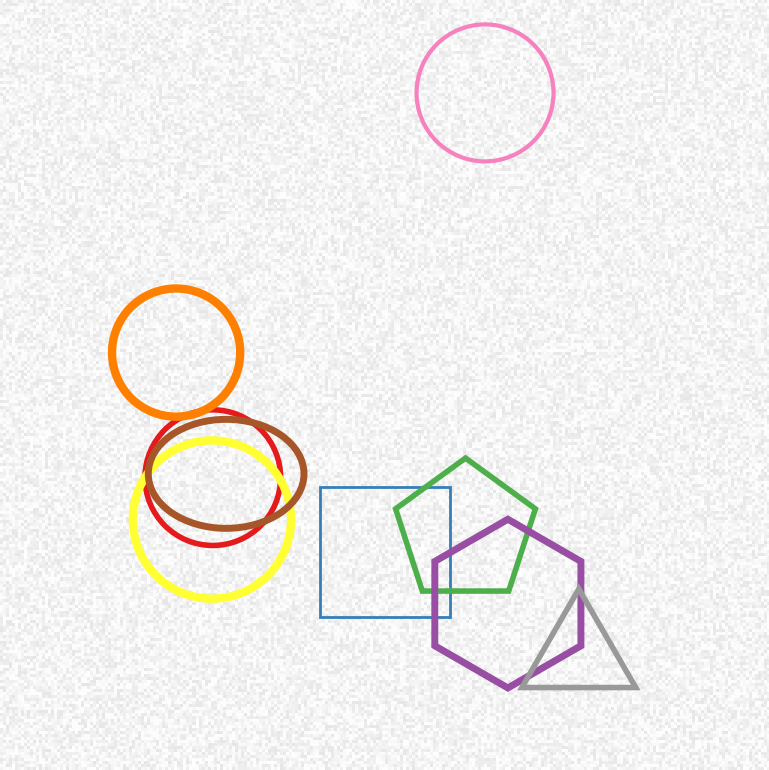[{"shape": "circle", "thickness": 2, "radius": 0.44, "center": [0.276, 0.38]}, {"shape": "square", "thickness": 1, "radius": 0.42, "center": [0.5, 0.283]}, {"shape": "pentagon", "thickness": 2, "radius": 0.48, "center": [0.605, 0.31]}, {"shape": "hexagon", "thickness": 2.5, "radius": 0.55, "center": [0.66, 0.216]}, {"shape": "circle", "thickness": 3, "radius": 0.42, "center": [0.229, 0.542]}, {"shape": "circle", "thickness": 3, "radius": 0.51, "center": [0.275, 0.325]}, {"shape": "oval", "thickness": 2.5, "radius": 0.51, "center": [0.294, 0.385]}, {"shape": "circle", "thickness": 1.5, "radius": 0.44, "center": [0.63, 0.879]}, {"shape": "triangle", "thickness": 2, "radius": 0.43, "center": [0.752, 0.15]}]